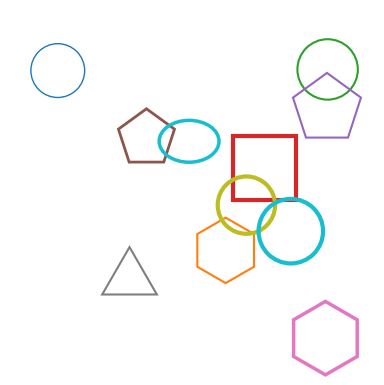[{"shape": "circle", "thickness": 1, "radius": 0.35, "center": [0.15, 0.817]}, {"shape": "hexagon", "thickness": 1.5, "radius": 0.43, "center": [0.586, 0.35]}, {"shape": "circle", "thickness": 1.5, "radius": 0.39, "center": [0.851, 0.82]}, {"shape": "square", "thickness": 3, "radius": 0.41, "center": [0.687, 0.563]}, {"shape": "pentagon", "thickness": 1.5, "radius": 0.46, "center": [0.849, 0.718]}, {"shape": "pentagon", "thickness": 2, "radius": 0.38, "center": [0.38, 0.641]}, {"shape": "hexagon", "thickness": 2.5, "radius": 0.48, "center": [0.845, 0.122]}, {"shape": "triangle", "thickness": 1.5, "radius": 0.41, "center": [0.336, 0.276]}, {"shape": "circle", "thickness": 3, "radius": 0.37, "center": [0.64, 0.467]}, {"shape": "circle", "thickness": 3, "radius": 0.42, "center": [0.755, 0.4]}, {"shape": "oval", "thickness": 2.5, "radius": 0.39, "center": [0.491, 0.633]}]